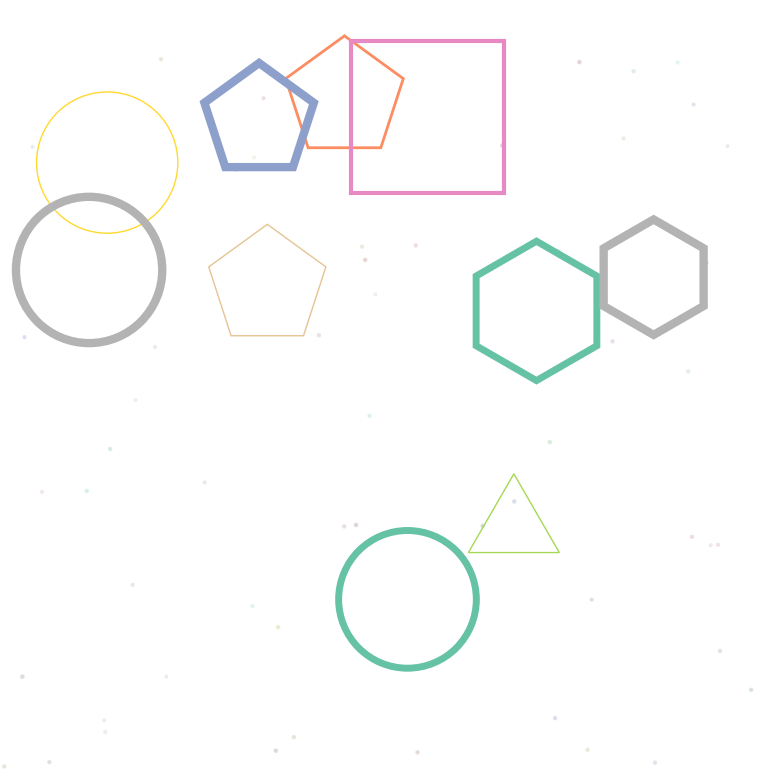[{"shape": "hexagon", "thickness": 2.5, "radius": 0.45, "center": [0.697, 0.596]}, {"shape": "circle", "thickness": 2.5, "radius": 0.45, "center": [0.529, 0.222]}, {"shape": "pentagon", "thickness": 1, "radius": 0.4, "center": [0.447, 0.873]}, {"shape": "pentagon", "thickness": 3, "radius": 0.37, "center": [0.337, 0.843]}, {"shape": "square", "thickness": 1.5, "radius": 0.5, "center": [0.555, 0.848]}, {"shape": "triangle", "thickness": 0.5, "radius": 0.34, "center": [0.667, 0.316]}, {"shape": "circle", "thickness": 0.5, "radius": 0.46, "center": [0.139, 0.789]}, {"shape": "pentagon", "thickness": 0.5, "radius": 0.4, "center": [0.347, 0.629]}, {"shape": "circle", "thickness": 3, "radius": 0.47, "center": [0.116, 0.649]}, {"shape": "hexagon", "thickness": 3, "radius": 0.37, "center": [0.849, 0.64]}]